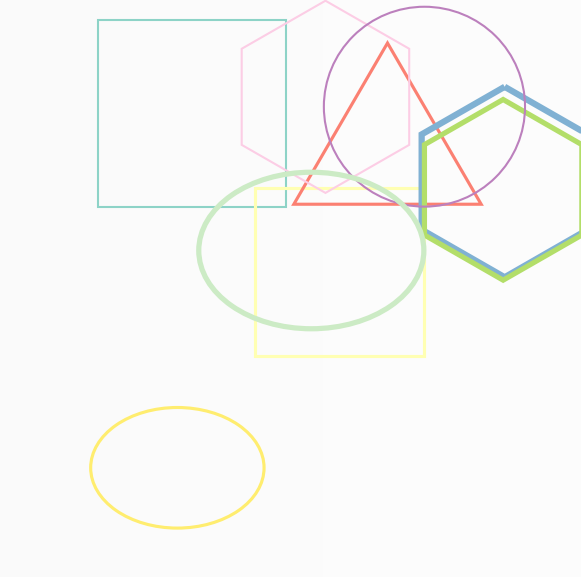[{"shape": "square", "thickness": 1, "radius": 0.81, "center": [0.33, 0.802]}, {"shape": "square", "thickness": 1.5, "radius": 0.73, "center": [0.584, 0.528]}, {"shape": "triangle", "thickness": 1.5, "radius": 0.93, "center": [0.667, 0.739]}, {"shape": "hexagon", "thickness": 3, "radius": 0.82, "center": [0.868, 0.684]}, {"shape": "hexagon", "thickness": 2.5, "radius": 0.78, "center": [0.866, 0.67]}, {"shape": "hexagon", "thickness": 1, "radius": 0.83, "center": [0.56, 0.831]}, {"shape": "circle", "thickness": 1, "radius": 0.87, "center": [0.73, 0.814]}, {"shape": "oval", "thickness": 2.5, "radius": 0.97, "center": [0.536, 0.565]}, {"shape": "oval", "thickness": 1.5, "radius": 0.75, "center": [0.305, 0.189]}]